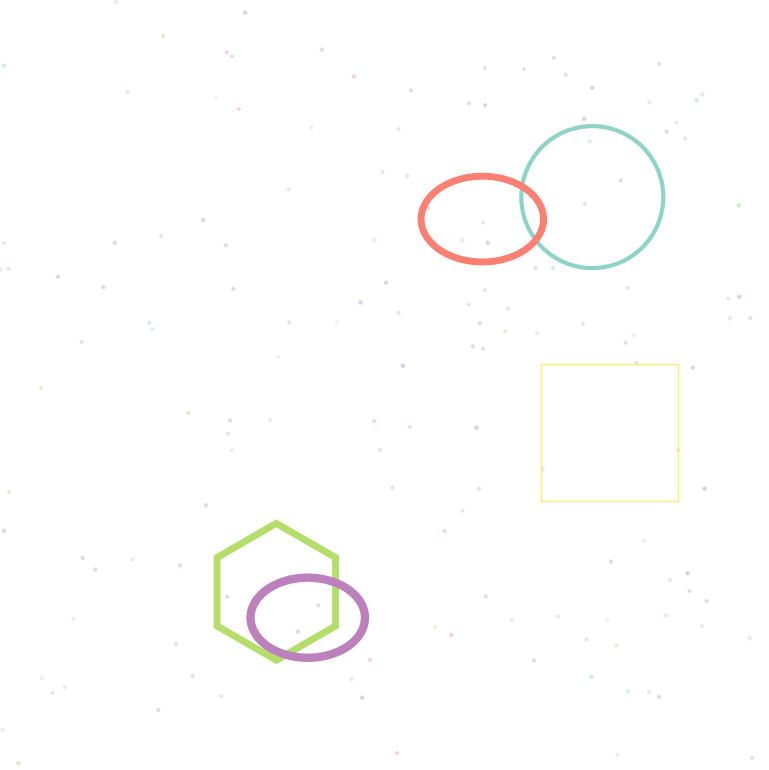[{"shape": "circle", "thickness": 1.5, "radius": 0.46, "center": [0.769, 0.744]}, {"shape": "oval", "thickness": 2.5, "radius": 0.4, "center": [0.626, 0.715]}, {"shape": "hexagon", "thickness": 2.5, "radius": 0.44, "center": [0.359, 0.231]}, {"shape": "oval", "thickness": 3, "radius": 0.37, "center": [0.4, 0.198]}, {"shape": "square", "thickness": 0.5, "radius": 0.44, "center": [0.792, 0.439]}]